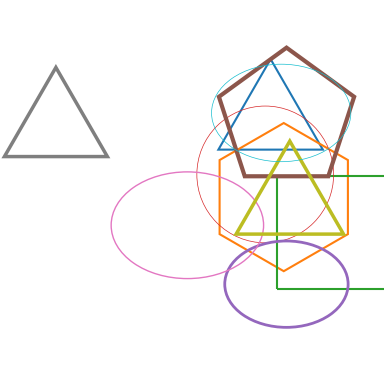[{"shape": "triangle", "thickness": 1.5, "radius": 0.78, "center": [0.703, 0.69]}, {"shape": "hexagon", "thickness": 1.5, "radius": 0.96, "center": [0.737, 0.488]}, {"shape": "square", "thickness": 1.5, "radius": 0.73, "center": [0.865, 0.397]}, {"shape": "circle", "thickness": 0.5, "radius": 0.89, "center": [0.689, 0.547]}, {"shape": "oval", "thickness": 2, "radius": 0.8, "center": [0.744, 0.262]}, {"shape": "pentagon", "thickness": 3, "radius": 0.92, "center": [0.744, 0.692]}, {"shape": "oval", "thickness": 1, "radius": 0.99, "center": [0.487, 0.415]}, {"shape": "triangle", "thickness": 2.5, "radius": 0.77, "center": [0.145, 0.67]}, {"shape": "triangle", "thickness": 2.5, "radius": 0.81, "center": [0.753, 0.472]}, {"shape": "oval", "thickness": 0.5, "radius": 0.9, "center": [0.73, 0.707]}]